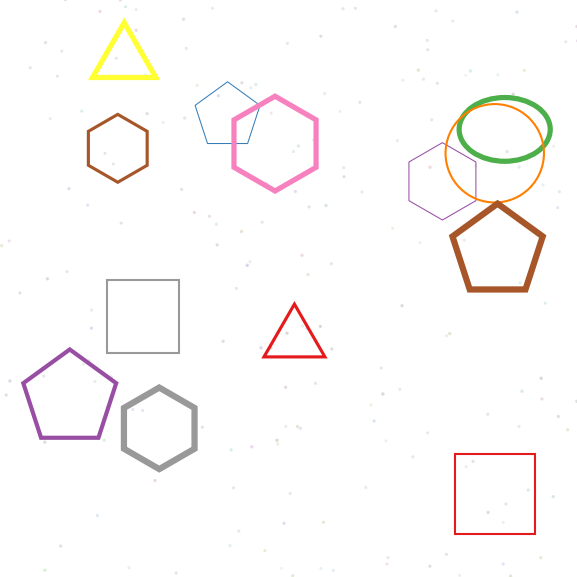[{"shape": "triangle", "thickness": 1.5, "radius": 0.3, "center": [0.51, 0.412]}, {"shape": "square", "thickness": 1, "radius": 0.35, "center": [0.858, 0.144]}, {"shape": "pentagon", "thickness": 0.5, "radius": 0.3, "center": [0.394, 0.798]}, {"shape": "oval", "thickness": 2.5, "radius": 0.39, "center": [0.874, 0.775]}, {"shape": "pentagon", "thickness": 2, "radius": 0.42, "center": [0.121, 0.309]}, {"shape": "hexagon", "thickness": 0.5, "radius": 0.33, "center": [0.766, 0.685]}, {"shape": "circle", "thickness": 1, "radius": 0.43, "center": [0.857, 0.734]}, {"shape": "triangle", "thickness": 2.5, "radius": 0.32, "center": [0.215, 0.897]}, {"shape": "pentagon", "thickness": 3, "radius": 0.41, "center": [0.862, 0.564]}, {"shape": "hexagon", "thickness": 1.5, "radius": 0.29, "center": [0.204, 0.742]}, {"shape": "hexagon", "thickness": 2.5, "radius": 0.41, "center": [0.476, 0.75]}, {"shape": "hexagon", "thickness": 3, "radius": 0.35, "center": [0.276, 0.257]}, {"shape": "square", "thickness": 1, "radius": 0.31, "center": [0.247, 0.451]}]